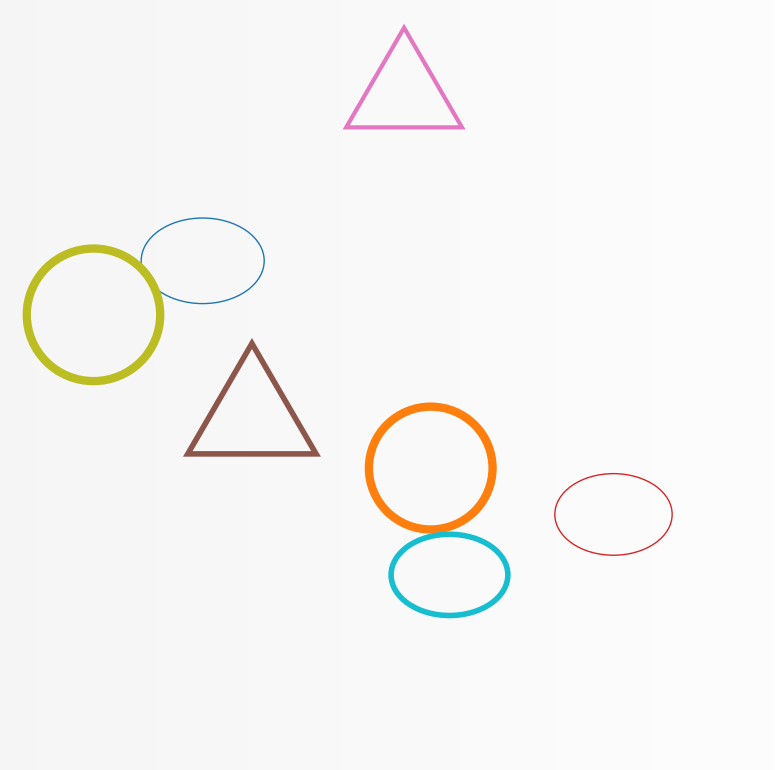[{"shape": "oval", "thickness": 0.5, "radius": 0.4, "center": [0.262, 0.661]}, {"shape": "circle", "thickness": 3, "radius": 0.4, "center": [0.556, 0.392]}, {"shape": "oval", "thickness": 0.5, "radius": 0.38, "center": [0.792, 0.332]}, {"shape": "triangle", "thickness": 2, "radius": 0.48, "center": [0.325, 0.458]}, {"shape": "triangle", "thickness": 1.5, "radius": 0.43, "center": [0.521, 0.878]}, {"shape": "circle", "thickness": 3, "radius": 0.43, "center": [0.121, 0.591]}, {"shape": "oval", "thickness": 2, "radius": 0.38, "center": [0.58, 0.253]}]